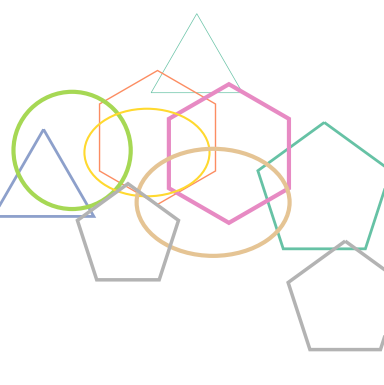[{"shape": "pentagon", "thickness": 2, "radius": 0.91, "center": [0.842, 0.501]}, {"shape": "triangle", "thickness": 0.5, "radius": 0.68, "center": [0.511, 0.828]}, {"shape": "hexagon", "thickness": 1, "radius": 0.87, "center": [0.409, 0.643]}, {"shape": "triangle", "thickness": 2, "radius": 0.75, "center": [0.113, 0.513]}, {"shape": "hexagon", "thickness": 3, "radius": 0.9, "center": [0.595, 0.601]}, {"shape": "circle", "thickness": 3, "radius": 0.76, "center": [0.187, 0.609]}, {"shape": "oval", "thickness": 1.5, "radius": 0.81, "center": [0.382, 0.604]}, {"shape": "oval", "thickness": 3, "radius": 0.99, "center": [0.554, 0.474]}, {"shape": "pentagon", "thickness": 2.5, "radius": 0.69, "center": [0.332, 0.385]}, {"shape": "pentagon", "thickness": 2.5, "radius": 0.78, "center": [0.897, 0.218]}]